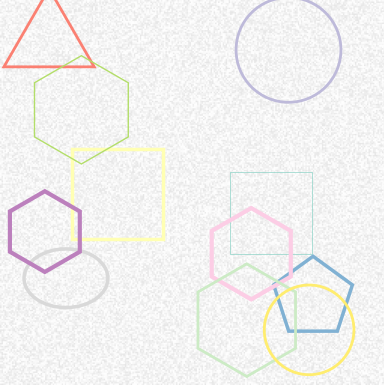[{"shape": "square", "thickness": 0.5, "radius": 0.54, "center": [0.703, 0.447]}, {"shape": "square", "thickness": 2.5, "radius": 0.59, "center": [0.305, 0.496]}, {"shape": "circle", "thickness": 2, "radius": 0.68, "center": [0.749, 0.87]}, {"shape": "triangle", "thickness": 2, "radius": 0.68, "center": [0.127, 0.894]}, {"shape": "pentagon", "thickness": 2.5, "radius": 0.54, "center": [0.813, 0.227]}, {"shape": "hexagon", "thickness": 1, "radius": 0.7, "center": [0.211, 0.715]}, {"shape": "hexagon", "thickness": 3, "radius": 0.59, "center": [0.653, 0.341]}, {"shape": "oval", "thickness": 2.5, "radius": 0.54, "center": [0.171, 0.277]}, {"shape": "hexagon", "thickness": 3, "radius": 0.52, "center": [0.116, 0.399]}, {"shape": "hexagon", "thickness": 2, "radius": 0.73, "center": [0.641, 0.168]}, {"shape": "circle", "thickness": 2, "radius": 0.58, "center": [0.803, 0.143]}]